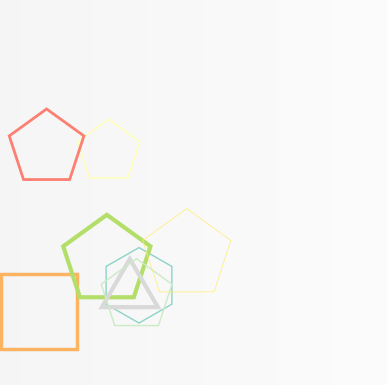[{"shape": "hexagon", "thickness": 1, "radius": 0.49, "center": [0.359, 0.259]}, {"shape": "pentagon", "thickness": 1, "radius": 0.42, "center": [0.28, 0.606]}, {"shape": "pentagon", "thickness": 2, "radius": 0.51, "center": [0.12, 0.616]}, {"shape": "square", "thickness": 2.5, "radius": 0.49, "center": [0.102, 0.191]}, {"shape": "pentagon", "thickness": 3, "radius": 0.59, "center": [0.276, 0.324]}, {"shape": "triangle", "thickness": 3, "radius": 0.42, "center": [0.335, 0.244]}, {"shape": "pentagon", "thickness": 1, "radius": 0.48, "center": [0.352, 0.232]}, {"shape": "pentagon", "thickness": 0.5, "radius": 0.6, "center": [0.482, 0.339]}]